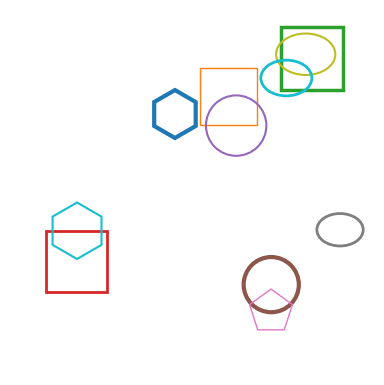[{"shape": "hexagon", "thickness": 3, "radius": 0.31, "center": [0.454, 0.704]}, {"shape": "square", "thickness": 1, "radius": 0.37, "center": [0.592, 0.748]}, {"shape": "square", "thickness": 2.5, "radius": 0.4, "center": [0.81, 0.848]}, {"shape": "square", "thickness": 2, "radius": 0.39, "center": [0.198, 0.322]}, {"shape": "circle", "thickness": 1.5, "radius": 0.39, "center": [0.613, 0.674]}, {"shape": "circle", "thickness": 3, "radius": 0.36, "center": [0.705, 0.261]}, {"shape": "pentagon", "thickness": 1, "radius": 0.29, "center": [0.704, 0.191]}, {"shape": "oval", "thickness": 2, "radius": 0.3, "center": [0.883, 0.403]}, {"shape": "oval", "thickness": 1.5, "radius": 0.38, "center": [0.794, 0.859]}, {"shape": "oval", "thickness": 2, "radius": 0.33, "center": [0.744, 0.797]}, {"shape": "hexagon", "thickness": 1.5, "radius": 0.37, "center": [0.2, 0.401]}]